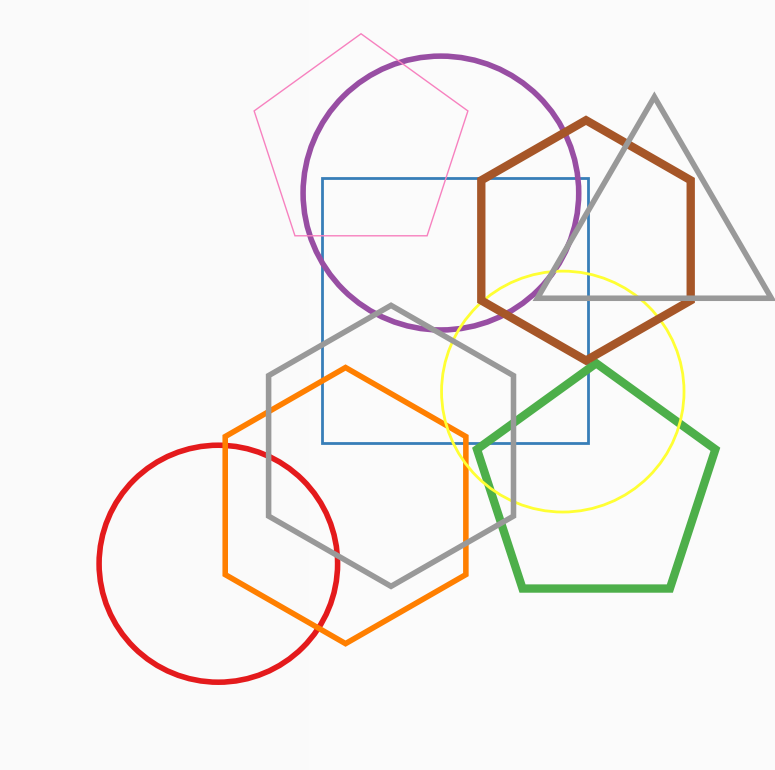[{"shape": "circle", "thickness": 2, "radius": 0.77, "center": [0.282, 0.268]}, {"shape": "square", "thickness": 1, "radius": 0.86, "center": [0.587, 0.597]}, {"shape": "pentagon", "thickness": 3, "radius": 0.81, "center": [0.769, 0.366]}, {"shape": "circle", "thickness": 2, "radius": 0.89, "center": [0.569, 0.749]}, {"shape": "hexagon", "thickness": 2, "radius": 0.9, "center": [0.446, 0.343]}, {"shape": "circle", "thickness": 1, "radius": 0.78, "center": [0.726, 0.491]}, {"shape": "hexagon", "thickness": 3, "radius": 0.78, "center": [0.756, 0.688]}, {"shape": "pentagon", "thickness": 0.5, "radius": 0.73, "center": [0.466, 0.811]}, {"shape": "hexagon", "thickness": 2, "radius": 0.91, "center": [0.505, 0.421]}, {"shape": "triangle", "thickness": 2, "radius": 0.87, "center": [0.844, 0.7]}]